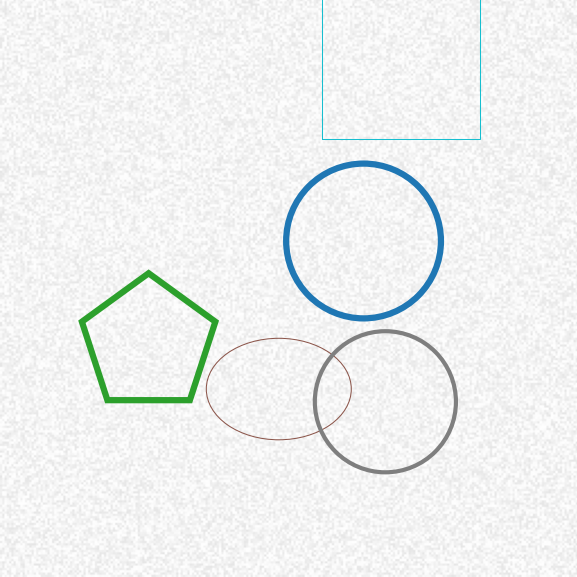[{"shape": "circle", "thickness": 3, "radius": 0.67, "center": [0.63, 0.582]}, {"shape": "pentagon", "thickness": 3, "radius": 0.61, "center": [0.257, 0.404]}, {"shape": "oval", "thickness": 0.5, "radius": 0.63, "center": [0.483, 0.325]}, {"shape": "circle", "thickness": 2, "radius": 0.61, "center": [0.667, 0.303]}, {"shape": "square", "thickness": 0.5, "radius": 0.69, "center": [0.694, 0.896]}]